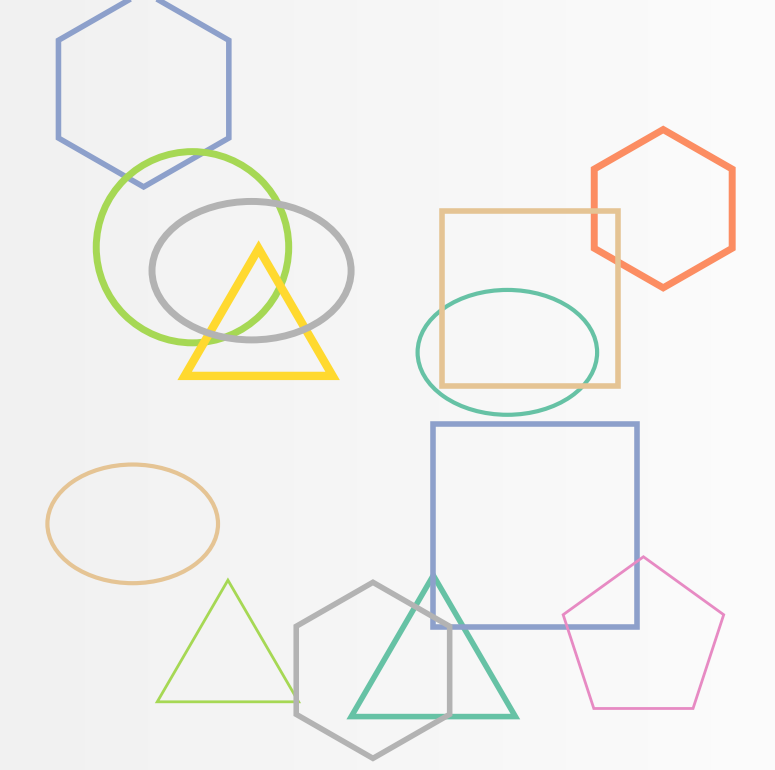[{"shape": "oval", "thickness": 1.5, "radius": 0.58, "center": [0.655, 0.542]}, {"shape": "triangle", "thickness": 2, "radius": 0.61, "center": [0.559, 0.131]}, {"shape": "hexagon", "thickness": 2.5, "radius": 0.51, "center": [0.856, 0.729]}, {"shape": "square", "thickness": 2, "radius": 0.66, "center": [0.69, 0.318]}, {"shape": "hexagon", "thickness": 2, "radius": 0.63, "center": [0.185, 0.884]}, {"shape": "pentagon", "thickness": 1, "radius": 0.54, "center": [0.83, 0.168]}, {"shape": "triangle", "thickness": 1, "radius": 0.53, "center": [0.294, 0.141]}, {"shape": "circle", "thickness": 2.5, "radius": 0.62, "center": [0.248, 0.679]}, {"shape": "triangle", "thickness": 3, "radius": 0.55, "center": [0.334, 0.567]}, {"shape": "square", "thickness": 2, "radius": 0.57, "center": [0.684, 0.612]}, {"shape": "oval", "thickness": 1.5, "radius": 0.55, "center": [0.171, 0.32]}, {"shape": "oval", "thickness": 2.5, "radius": 0.64, "center": [0.325, 0.648]}, {"shape": "hexagon", "thickness": 2, "radius": 0.57, "center": [0.481, 0.129]}]